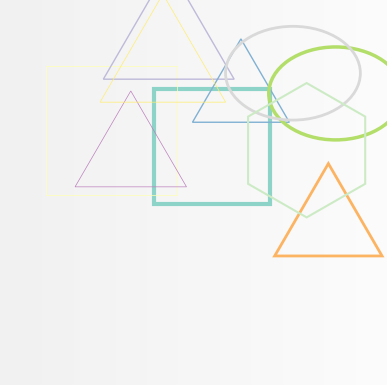[{"shape": "square", "thickness": 3, "radius": 0.74, "center": [0.548, 0.62]}, {"shape": "square", "thickness": 0.5, "radius": 0.84, "center": [0.288, 0.661]}, {"shape": "triangle", "thickness": 1, "radius": 0.97, "center": [0.435, 0.892]}, {"shape": "triangle", "thickness": 1, "radius": 0.72, "center": [0.622, 0.755]}, {"shape": "triangle", "thickness": 2, "radius": 0.8, "center": [0.847, 0.415]}, {"shape": "oval", "thickness": 2.5, "radius": 0.86, "center": [0.866, 0.757]}, {"shape": "oval", "thickness": 2, "radius": 0.87, "center": [0.756, 0.81]}, {"shape": "triangle", "thickness": 0.5, "radius": 0.83, "center": [0.337, 0.598]}, {"shape": "hexagon", "thickness": 1.5, "radius": 0.87, "center": [0.791, 0.61]}, {"shape": "triangle", "thickness": 0.5, "radius": 0.94, "center": [0.42, 0.828]}]